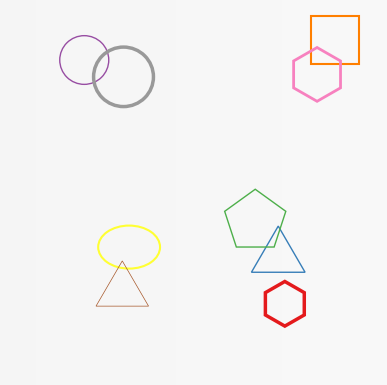[{"shape": "hexagon", "thickness": 2.5, "radius": 0.29, "center": [0.735, 0.211]}, {"shape": "triangle", "thickness": 1, "radius": 0.4, "center": [0.718, 0.333]}, {"shape": "pentagon", "thickness": 1, "radius": 0.41, "center": [0.659, 0.425]}, {"shape": "circle", "thickness": 1, "radius": 0.32, "center": [0.217, 0.844]}, {"shape": "square", "thickness": 1.5, "radius": 0.31, "center": [0.865, 0.897]}, {"shape": "oval", "thickness": 1.5, "radius": 0.4, "center": [0.333, 0.358]}, {"shape": "triangle", "thickness": 0.5, "radius": 0.39, "center": [0.316, 0.244]}, {"shape": "hexagon", "thickness": 2, "radius": 0.35, "center": [0.818, 0.807]}, {"shape": "circle", "thickness": 2.5, "radius": 0.39, "center": [0.319, 0.8]}]